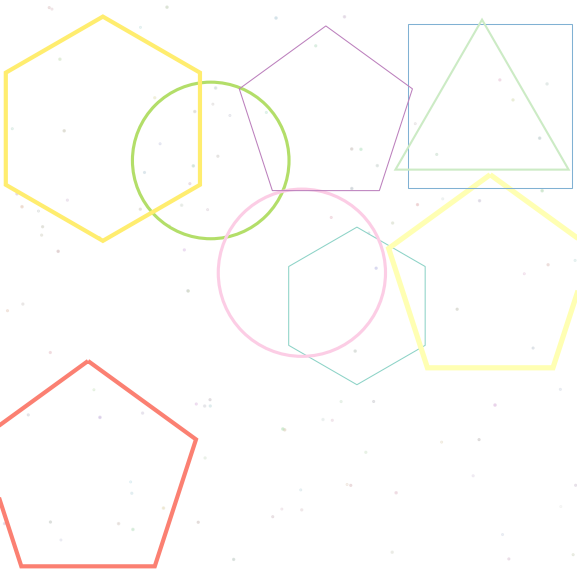[{"shape": "hexagon", "thickness": 0.5, "radius": 0.68, "center": [0.618, 0.469]}, {"shape": "pentagon", "thickness": 2.5, "radius": 0.92, "center": [0.849, 0.512]}, {"shape": "pentagon", "thickness": 2, "radius": 0.98, "center": [0.152, 0.178]}, {"shape": "square", "thickness": 0.5, "radius": 0.71, "center": [0.849, 0.816]}, {"shape": "circle", "thickness": 1.5, "radius": 0.68, "center": [0.365, 0.721]}, {"shape": "circle", "thickness": 1.5, "radius": 0.72, "center": [0.523, 0.527]}, {"shape": "pentagon", "thickness": 0.5, "radius": 0.79, "center": [0.564, 0.797]}, {"shape": "triangle", "thickness": 1, "radius": 0.87, "center": [0.835, 0.792]}, {"shape": "hexagon", "thickness": 2, "radius": 0.97, "center": [0.178, 0.776]}]